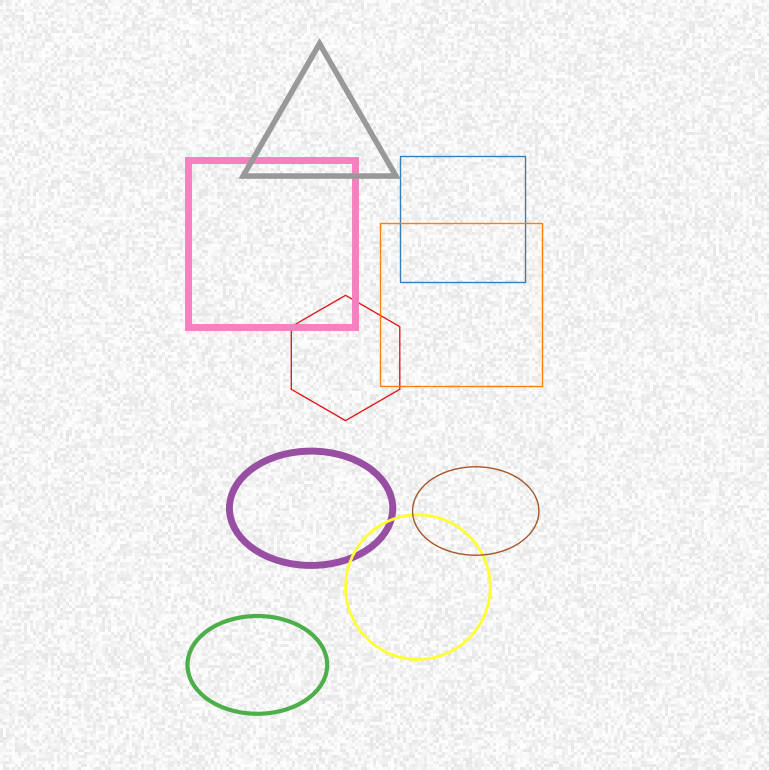[{"shape": "hexagon", "thickness": 0.5, "radius": 0.41, "center": [0.449, 0.535]}, {"shape": "square", "thickness": 0.5, "radius": 0.41, "center": [0.601, 0.716]}, {"shape": "oval", "thickness": 1.5, "radius": 0.45, "center": [0.334, 0.137]}, {"shape": "oval", "thickness": 2.5, "radius": 0.53, "center": [0.404, 0.34]}, {"shape": "square", "thickness": 0.5, "radius": 0.53, "center": [0.599, 0.604]}, {"shape": "circle", "thickness": 1, "radius": 0.47, "center": [0.543, 0.238]}, {"shape": "oval", "thickness": 0.5, "radius": 0.41, "center": [0.618, 0.336]}, {"shape": "square", "thickness": 2.5, "radius": 0.54, "center": [0.353, 0.684]}, {"shape": "triangle", "thickness": 2, "radius": 0.57, "center": [0.415, 0.829]}]